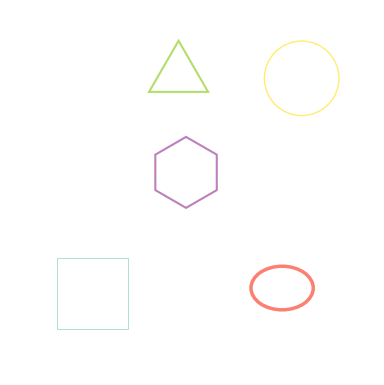[{"shape": "square", "thickness": 0.5, "radius": 0.46, "center": [0.239, 0.239]}, {"shape": "oval", "thickness": 2.5, "radius": 0.4, "center": [0.733, 0.252]}, {"shape": "triangle", "thickness": 1.5, "radius": 0.44, "center": [0.464, 0.806]}, {"shape": "hexagon", "thickness": 1.5, "radius": 0.46, "center": [0.483, 0.552]}, {"shape": "circle", "thickness": 1, "radius": 0.48, "center": [0.784, 0.797]}]